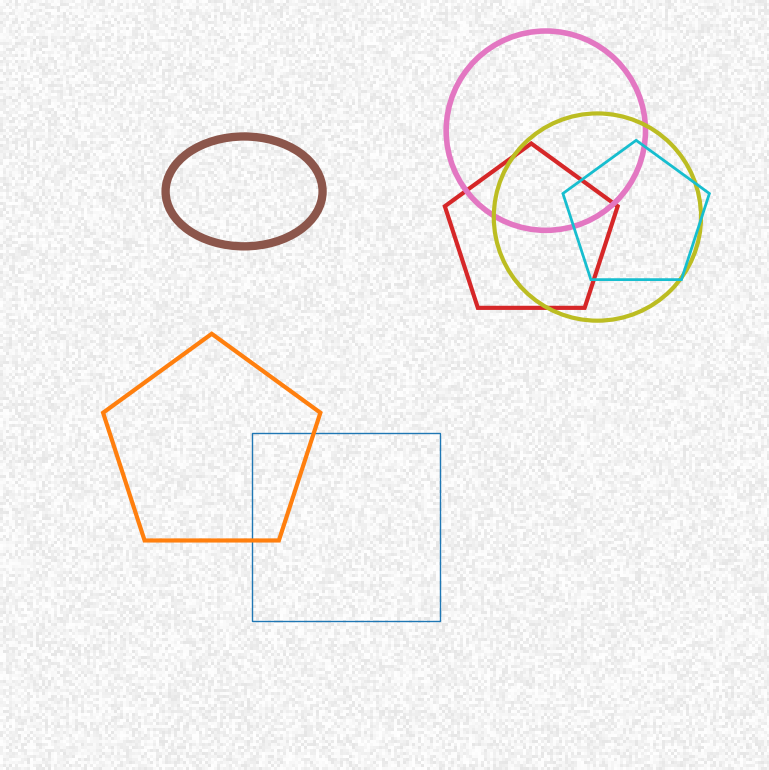[{"shape": "square", "thickness": 0.5, "radius": 0.61, "center": [0.449, 0.315]}, {"shape": "pentagon", "thickness": 1.5, "radius": 0.74, "center": [0.275, 0.418]}, {"shape": "pentagon", "thickness": 1.5, "radius": 0.59, "center": [0.69, 0.696]}, {"shape": "oval", "thickness": 3, "radius": 0.51, "center": [0.317, 0.751]}, {"shape": "circle", "thickness": 2, "radius": 0.65, "center": [0.709, 0.83]}, {"shape": "circle", "thickness": 1.5, "radius": 0.67, "center": [0.776, 0.718]}, {"shape": "pentagon", "thickness": 1, "radius": 0.5, "center": [0.826, 0.718]}]